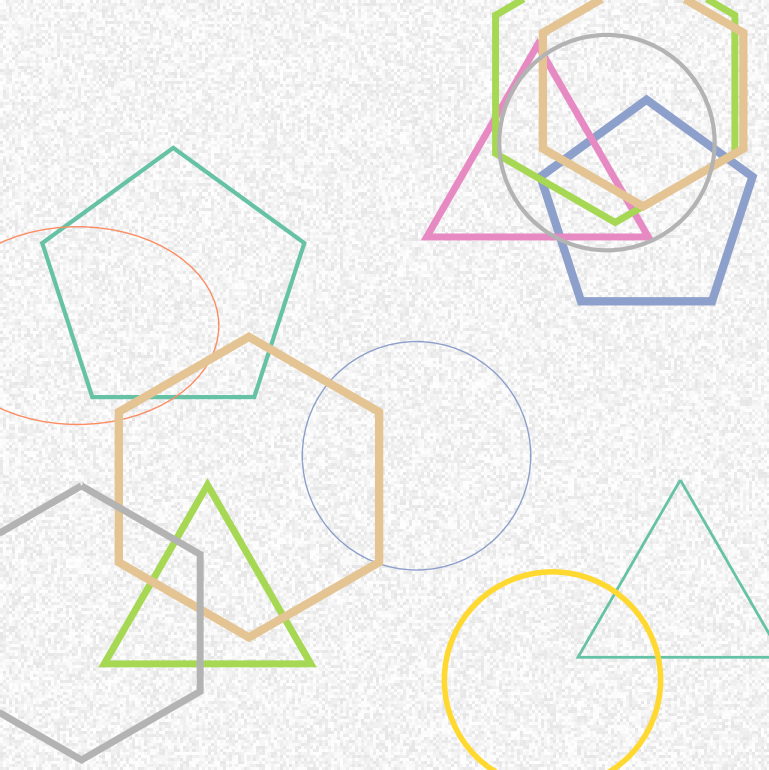[{"shape": "pentagon", "thickness": 1.5, "radius": 0.89, "center": [0.225, 0.629]}, {"shape": "triangle", "thickness": 1, "radius": 0.77, "center": [0.884, 0.223]}, {"shape": "oval", "thickness": 0.5, "radius": 0.92, "center": [0.101, 0.577]}, {"shape": "pentagon", "thickness": 3, "radius": 0.72, "center": [0.84, 0.726]}, {"shape": "circle", "thickness": 0.5, "radius": 0.74, "center": [0.541, 0.408]}, {"shape": "triangle", "thickness": 2.5, "radius": 0.83, "center": [0.698, 0.775]}, {"shape": "triangle", "thickness": 2.5, "radius": 0.77, "center": [0.27, 0.215]}, {"shape": "hexagon", "thickness": 2.5, "radius": 0.9, "center": [0.799, 0.891]}, {"shape": "circle", "thickness": 2, "radius": 0.7, "center": [0.717, 0.117]}, {"shape": "hexagon", "thickness": 3, "radius": 0.98, "center": [0.323, 0.367]}, {"shape": "hexagon", "thickness": 3, "radius": 0.75, "center": [0.835, 0.882]}, {"shape": "hexagon", "thickness": 2.5, "radius": 0.89, "center": [0.106, 0.191]}, {"shape": "circle", "thickness": 1.5, "radius": 0.7, "center": [0.788, 0.815]}]